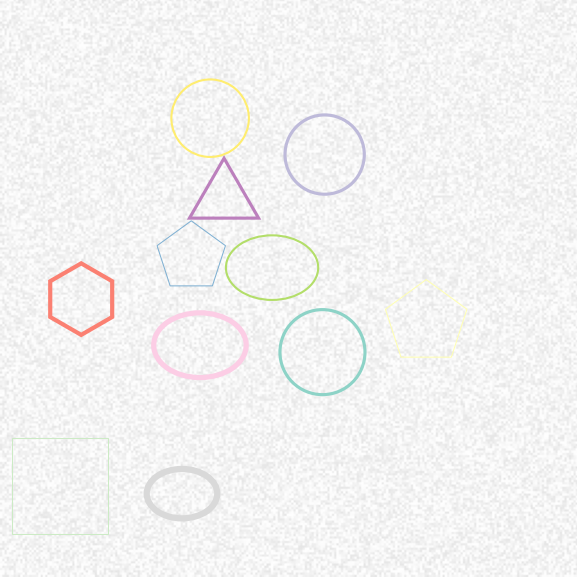[{"shape": "circle", "thickness": 1.5, "radius": 0.37, "center": [0.558, 0.389]}, {"shape": "pentagon", "thickness": 0.5, "radius": 0.37, "center": [0.738, 0.441]}, {"shape": "circle", "thickness": 1.5, "radius": 0.34, "center": [0.562, 0.731]}, {"shape": "hexagon", "thickness": 2, "radius": 0.31, "center": [0.141, 0.481]}, {"shape": "pentagon", "thickness": 0.5, "radius": 0.31, "center": [0.331, 0.554]}, {"shape": "oval", "thickness": 1, "radius": 0.4, "center": [0.471, 0.536]}, {"shape": "oval", "thickness": 2.5, "radius": 0.4, "center": [0.346, 0.401]}, {"shape": "oval", "thickness": 3, "radius": 0.31, "center": [0.315, 0.144]}, {"shape": "triangle", "thickness": 1.5, "radius": 0.35, "center": [0.388, 0.656]}, {"shape": "square", "thickness": 0.5, "radius": 0.41, "center": [0.104, 0.158]}, {"shape": "circle", "thickness": 1, "radius": 0.34, "center": [0.364, 0.794]}]